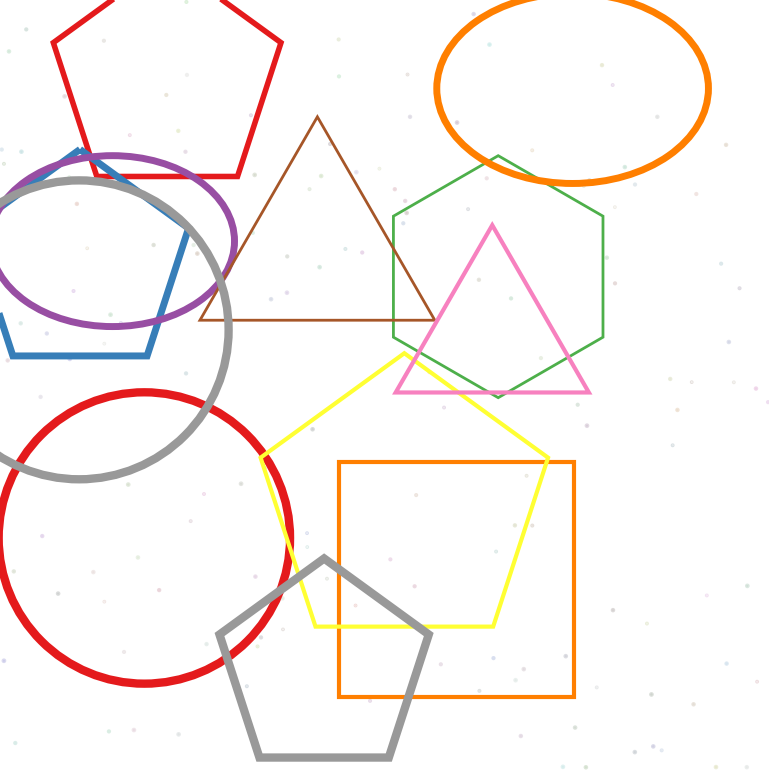[{"shape": "pentagon", "thickness": 2, "radius": 0.78, "center": [0.217, 0.897]}, {"shape": "circle", "thickness": 3, "radius": 0.95, "center": [0.187, 0.301]}, {"shape": "pentagon", "thickness": 2.5, "radius": 0.74, "center": [0.104, 0.658]}, {"shape": "hexagon", "thickness": 1, "radius": 0.79, "center": [0.647, 0.641]}, {"shape": "oval", "thickness": 2.5, "radius": 0.79, "center": [0.146, 0.687]}, {"shape": "square", "thickness": 1.5, "radius": 0.76, "center": [0.593, 0.247]}, {"shape": "oval", "thickness": 2.5, "radius": 0.88, "center": [0.744, 0.885]}, {"shape": "pentagon", "thickness": 1.5, "radius": 0.98, "center": [0.525, 0.345]}, {"shape": "triangle", "thickness": 1, "radius": 0.88, "center": [0.412, 0.672]}, {"shape": "triangle", "thickness": 1.5, "radius": 0.72, "center": [0.639, 0.563]}, {"shape": "pentagon", "thickness": 3, "radius": 0.71, "center": [0.421, 0.132]}, {"shape": "circle", "thickness": 3, "radius": 0.97, "center": [0.103, 0.572]}]